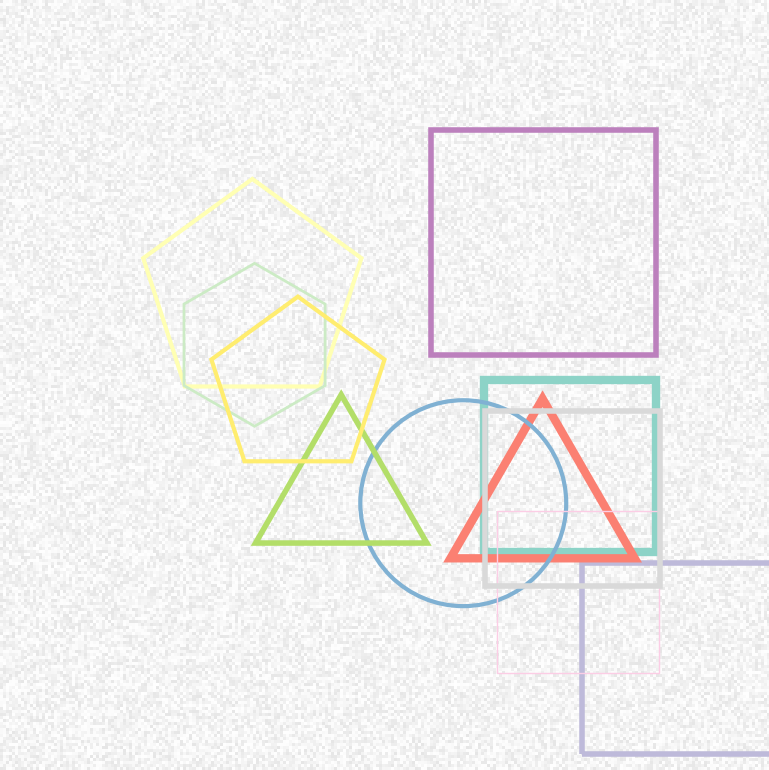[{"shape": "square", "thickness": 3, "radius": 0.56, "center": [0.74, 0.395]}, {"shape": "pentagon", "thickness": 1.5, "radius": 0.74, "center": [0.328, 0.619]}, {"shape": "square", "thickness": 2, "radius": 0.62, "center": [0.88, 0.145]}, {"shape": "triangle", "thickness": 3, "radius": 0.69, "center": [0.705, 0.344]}, {"shape": "circle", "thickness": 1.5, "radius": 0.67, "center": [0.602, 0.347]}, {"shape": "triangle", "thickness": 2, "radius": 0.64, "center": [0.443, 0.359]}, {"shape": "square", "thickness": 0.5, "radius": 0.53, "center": [0.751, 0.231]}, {"shape": "square", "thickness": 2, "radius": 0.57, "center": [0.743, 0.352]}, {"shape": "square", "thickness": 2, "radius": 0.73, "center": [0.706, 0.685]}, {"shape": "hexagon", "thickness": 1, "radius": 0.53, "center": [0.331, 0.552]}, {"shape": "pentagon", "thickness": 1.5, "radius": 0.59, "center": [0.387, 0.497]}]